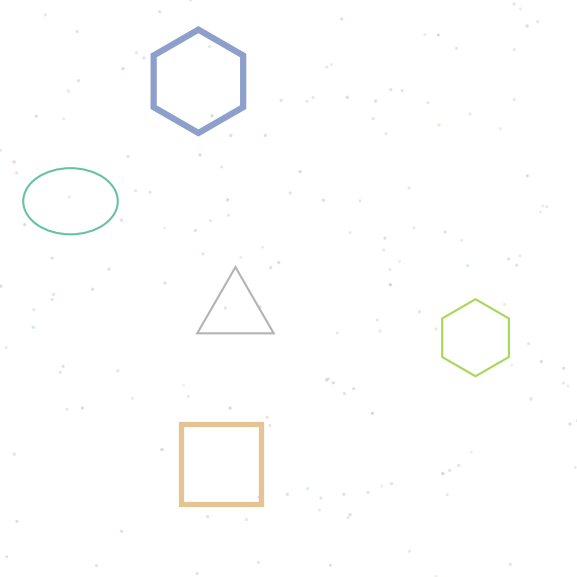[{"shape": "oval", "thickness": 1, "radius": 0.41, "center": [0.122, 0.651]}, {"shape": "hexagon", "thickness": 3, "radius": 0.45, "center": [0.344, 0.858]}, {"shape": "hexagon", "thickness": 1, "radius": 0.33, "center": [0.823, 0.414]}, {"shape": "square", "thickness": 2.5, "radius": 0.35, "center": [0.382, 0.195]}, {"shape": "triangle", "thickness": 1, "radius": 0.38, "center": [0.408, 0.46]}]